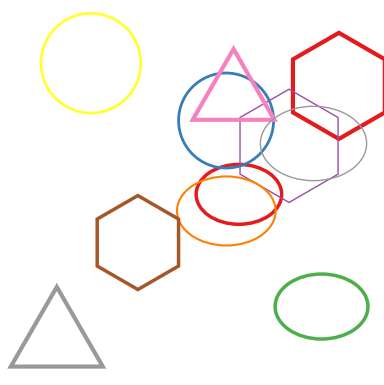[{"shape": "hexagon", "thickness": 3, "radius": 0.69, "center": [0.88, 0.777]}, {"shape": "oval", "thickness": 2.5, "radius": 0.56, "center": [0.621, 0.495]}, {"shape": "circle", "thickness": 2, "radius": 0.62, "center": [0.587, 0.687]}, {"shape": "oval", "thickness": 2.5, "radius": 0.6, "center": [0.835, 0.204]}, {"shape": "hexagon", "thickness": 1, "radius": 0.74, "center": [0.751, 0.621]}, {"shape": "oval", "thickness": 1.5, "radius": 0.64, "center": [0.588, 0.452]}, {"shape": "circle", "thickness": 2, "radius": 0.65, "center": [0.236, 0.836]}, {"shape": "hexagon", "thickness": 2.5, "radius": 0.61, "center": [0.358, 0.37]}, {"shape": "triangle", "thickness": 3, "radius": 0.61, "center": [0.607, 0.75]}, {"shape": "oval", "thickness": 1, "radius": 0.69, "center": [0.814, 0.627]}, {"shape": "triangle", "thickness": 3, "radius": 0.69, "center": [0.148, 0.117]}]